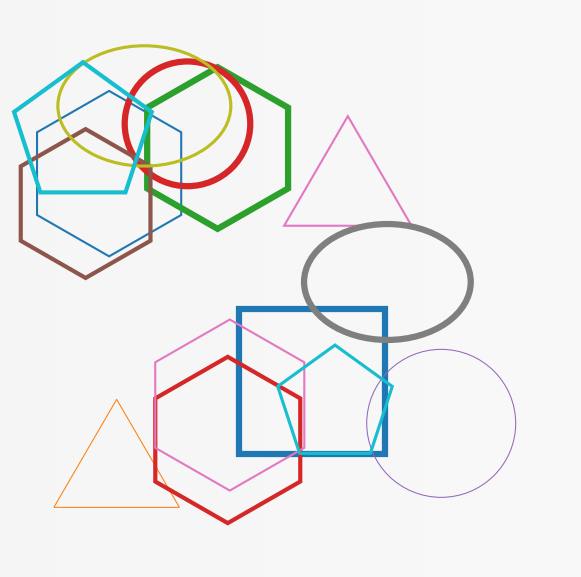[{"shape": "square", "thickness": 3, "radius": 0.63, "center": [0.537, 0.338]}, {"shape": "hexagon", "thickness": 1, "radius": 0.72, "center": [0.188, 0.698]}, {"shape": "triangle", "thickness": 0.5, "radius": 0.62, "center": [0.201, 0.183]}, {"shape": "hexagon", "thickness": 3, "radius": 0.7, "center": [0.374, 0.743]}, {"shape": "hexagon", "thickness": 2, "radius": 0.72, "center": [0.392, 0.237]}, {"shape": "circle", "thickness": 3, "radius": 0.54, "center": [0.323, 0.785]}, {"shape": "circle", "thickness": 0.5, "radius": 0.64, "center": [0.759, 0.266]}, {"shape": "hexagon", "thickness": 2, "radius": 0.64, "center": [0.147, 0.647]}, {"shape": "hexagon", "thickness": 1, "radius": 0.74, "center": [0.395, 0.298]}, {"shape": "triangle", "thickness": 1, "radius": 0.63, "center": [0.598, 0.672]}, {"shape": "oval", "thickness": 3, "radius": 0.72, "center": [0.666, 0.511]}, {"shape": "oval", "thickness": 1.5, "radius": 0.74, "center": [0.248, 0.816]}, {"shape": "pentagon", "thickness": 2, "radius": 0.62, "center": [0.143, 0.767]}, {"shape": "pentagon", "thickness": 1.5, "radius": 0.52, "center": [0.576, 0.298]}]